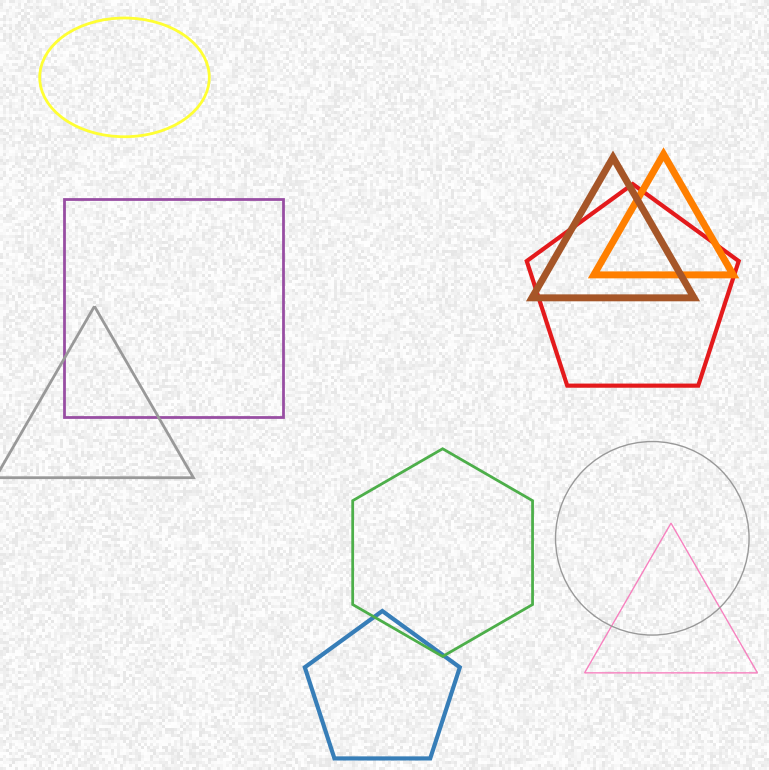[{"shape": "pentagon", "thickness": 1.5, "radius": 0.72, "center": [0.822, 0.616]}, {"shape": "pentagon", "thickness": 1.5, "radius": 0.53, "center": [0.497, 0.101]}, {"shape": "hexagon", "thickness": 1, "radius": 0.67, "center": [0.575, 0.282]}, {"shape": "square", "thickness": 1, "radius": 0.71, "center": [0.225, 0.6]}, {"shape": "triangle", "thickness": 2.5, "radius": 0.52, "center": [0.862, 0.695]}, {"shape": "oval", "thickness": 1, "radius": 0.55, "center": [0.162, 0.9]}, {"shape": "triangle", "thickness": 2.5, "radius": 0.61, "center": [0.796, 0.674]}, {"shape": "triangle", "thickness": 0.5, "radius": 0.65, "center": [0.871, 0.191]}, {"shape": "circle", "thickness": 0.5, "radius": 0.63, "center": [0.847, 0.301]}, {"shape": "triangle", "thickness": 1, "radius": 0.74, "center": [0.123, 0.454]}]